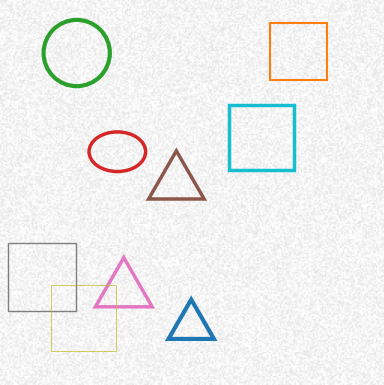[{"shape": "triangle", "thickness": 3, "radius": 0.34, "center": [0.497, 0.154]}, {"shape": "square", "thickness": 1.5, "radius": 0.37, "center": [0.775, 0.866]}, {"shape": "circle", "thickness": 3, "radius": 0.43, "center": [0.199, 0.862]}, {"shape": "oval", "thickness": 2.5, "radius": 0.37, "center": [0.305, 0.606]}, {"shape": "triangle", "thickness": 2.5, "radius": 0.42, "center": [0.458, 0.525]}, {"shape": "triangle", "thickness": 2.5, "radius": 0.43, "center": [0.322, 0.246]}, {"shape": "square", "thickness": 1, "radius": 0.45, "center": [0.109, 0.281]}, {"shape": "square", "thickness": 0.5, "radius": 0.43, "center": [0.217, 0.174]}, {"shape": "square", "thickness": 2.5, "radius": 0.42, "center": [0.68, 0.642]}]